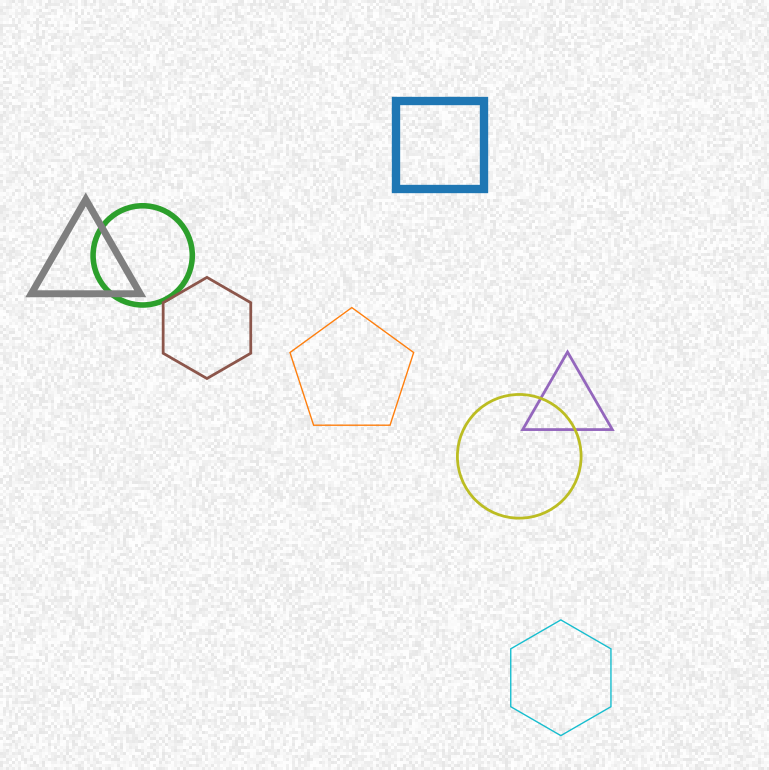[{"shape": "square", "thickness": 3, "radius": 0.29, "center": [0.571, 0.812]}, {"shape": "pentagon", "thickness": 0.5, "radius": 0.42, "center": [0.457, 0.516]}, {"shape": "circle", "thickness": 2, "radius": 0.32, "center": [0.185, 0.668]}, {"shape": "triangle", "thickness": 1, "radius": 0.34, "center": [0.737, 0.476]}, {"shape": "hexagon", "thickness": 1, "radius": 0.33, "center": [0.269, 0.574]}, {"shape": "triangle", "thickness": 2.5, "radius": 0.41, "center": [0.111, 0.659]}, {"shape": "circle", "thickness": 1, "radius": 0.4, "center": [0.674, 0.407]}, {"shape": "hexagon", "thickness": 0.5, "radius": 0.38, "center": [0.728, 0.12]}]